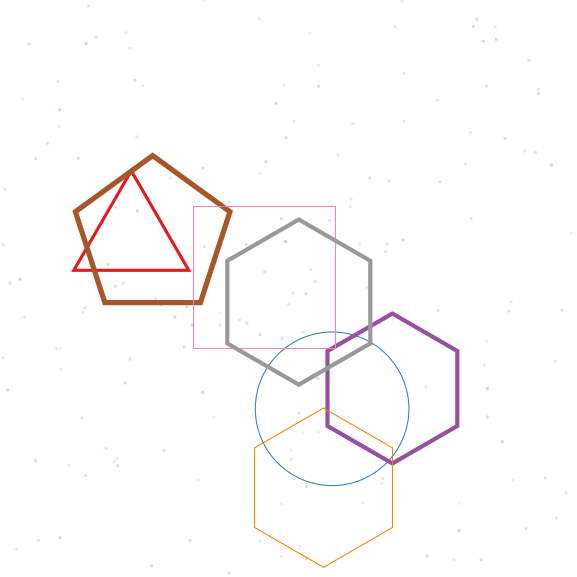[{"shape": "triangle", "thickness": 1.5, "radius": 0.57, "center": [0.227, 0.589]}, {"shape": "circle", "thickness": 0.5, "radius": 0.67, "center": [0.575, 0.291]}, {"shape": "hexagon", "thickness": 2, "radius": 0.65, "center": [0.679, 0.326]}, {"shape": "hexagon", "thickness": 0.5, "radius": 0.69, "center": [0.56, 0.155]}, {"shape": "pentagon", "thickness": 2.5, "radius": 0.7, "center": [0.264, 0.589]}, {"shape": "square", "thickness": 0.5, "radius": 0.61, "center": [0.457, 0.519]}, {"shape": "hexagon", "thickness": 2, "radius": 0.71, "center": [0.517, 0.476]}]